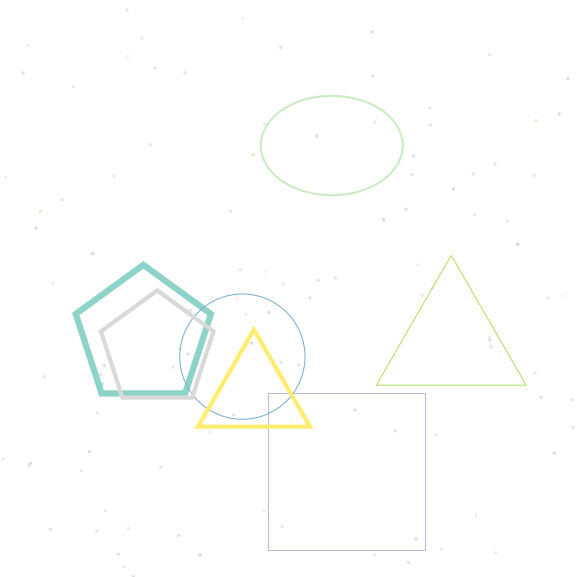[{"shape": "pentagon", "thickness": 3, "radius": 0.62, "center": [0.248, 0.417]}, {"shape": "square", "thickness": 0.5, "radius": 0.68, "center": [0.6, 0.183]}, {"shape": "circle", "thickness": 0.5, "radius": 0.54, "center": [0.42, 0.382]}, {"shape": "triangle", "thickness": 0.5, "radius": 0.75, "center": [0.781, 0.407]}, {"shape": "pentagon", "thickness": 2, "radius": 0.51, "center": [0.272, 0.394]}, {"shape": "oval", "thickness": 1, "radius": 0.61, "center": [0.574, 0.747]}, {"shape": "triangle", "thickness": 2, "radius": 0.56, "center": [0.44, 0.316]}]